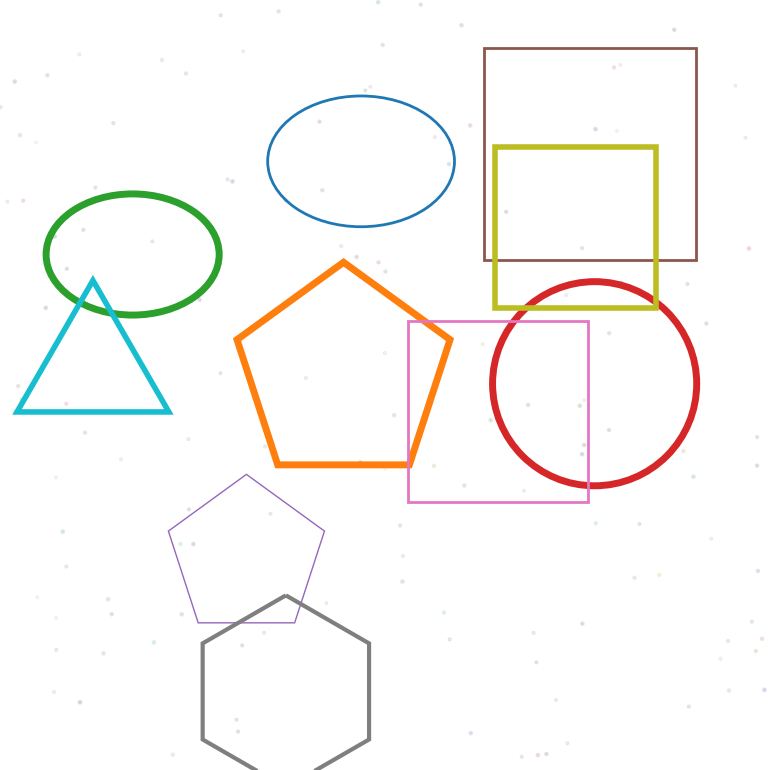[{"shape": "oval", "thickness": 1, "radius": 0.61, "center": [0.469, 0.79]}, {"shape": "pentagon", "thickness": 2.5, "radius": 0.73, "center": [0.446, 0.514]}, {"shape": "oval", "thickness": 2.5, "radius": 0.56, "center": [0.172, 0.669]}, {"shape": "circle", "thickness": 2.5, "radius": 0.66, "center": [0.772, 0.502]}, {"shape": "pentagon", "thickness": 0.5, "radius": 0.53, "center": [0.32, 0.277]}, {"shape": "square", "thickness": 1, "radius": 0.69, "center": [0.766, 0.801]}, {"shape": "square", "thickness": 1, "radius": 0.59, "center": [0.647, 0.465]}, {"shape": "hexagon", "thickness": 1.5, "radius": 0.62, "center": [0.371, 0.102]}, {"shape": "square", "thickness": 2, "radius": 0.52, "center": [0.747, 0.704]}, {"shape": "triangle", "thickness": 2, "radius": 0.57, "center": [0.121, 0.522]}]